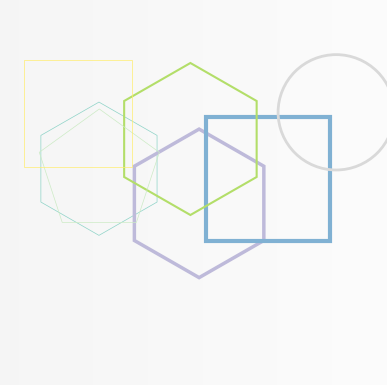[{"shape": "hexagon", "thickness": 0.5, "radius": 0.87, "center": [0.255, 0.562]}, {"shape": "hexagon", "thickness": 2.5, "radius": 0.96, "center": [0.514, 0.472]}, {"shape": "square", "thickness": 3, "radius": 0.8, "center": [0.691, 0.536]}, {"shape": "hexagon", "thickness": 1.5, "radius": 0.99, "center": [0.491, 0.639]}, {"shape": "circle", "thickness": 2, "radius": 0.75, "center": [0.867, 0.708]}, {"shape": "pentagon", "thickness": 0.5, "radius": 0.81, "center": [0.256, 0.554]}, {"shape": "square", "thickness": 0.5, "radius": 0.69, "center": [0.202, 0.705]}]